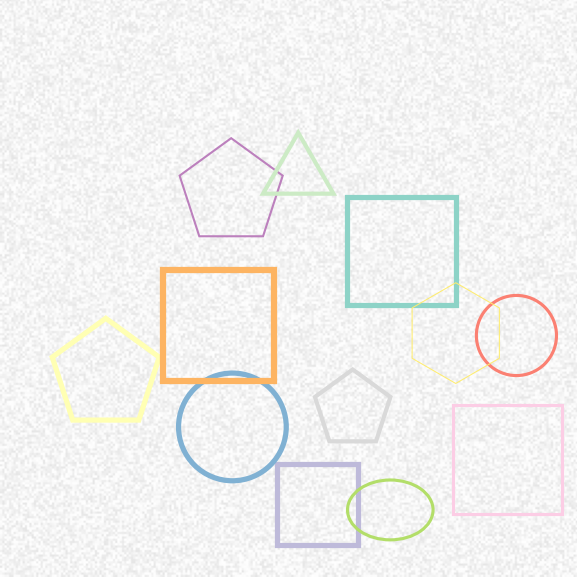[{"shape": "square", "thickness": 2.5, "radius": 0.47, "center": [0.695, 0.565]}, {"shape": "pentagon", "thickness": 2.5, "radius": 0.49, "center": [0.183, 0.351]}, {"shape": "square", "thickness": 2.5, "radius": 0.35, "center": [0.549, 0.125]}, {"shape": "circle", "thickness": 1.5, "radius": 0.35, "center": [0.894, 0.418]}, {"shape": "circle", "thickness": 2.5, "radius": 0.47, "center": [0.402, 0.26]}, {"shape": "square", "thickness": 3, "radius": 0.48, "center": [0.378, 0.435]}, {"shape": "oval", "thickness": 1.5, "radius": 0.37, "center": [0.676, 0.116]}, {"shape": "square", "thickness": 1.5, "radius": 0.47, "center": [0.879, 0.203]}, {"shape": "pentagon", "thickness": 2, "radius": 0.34, "center": [0.611, 0.291]}, {"shape": "pentagon", "thickness": 1, "radius": 0.47, "center": [0.4, 0.666]}, {"shape": "triangle", "thickness": 2, "radius": 0.35, "center": [0.516, 0.699]}, {"shape": "hexagon", "thickness": 0.5, "radius": 0.44, "center": [0.789, 0.422]}]